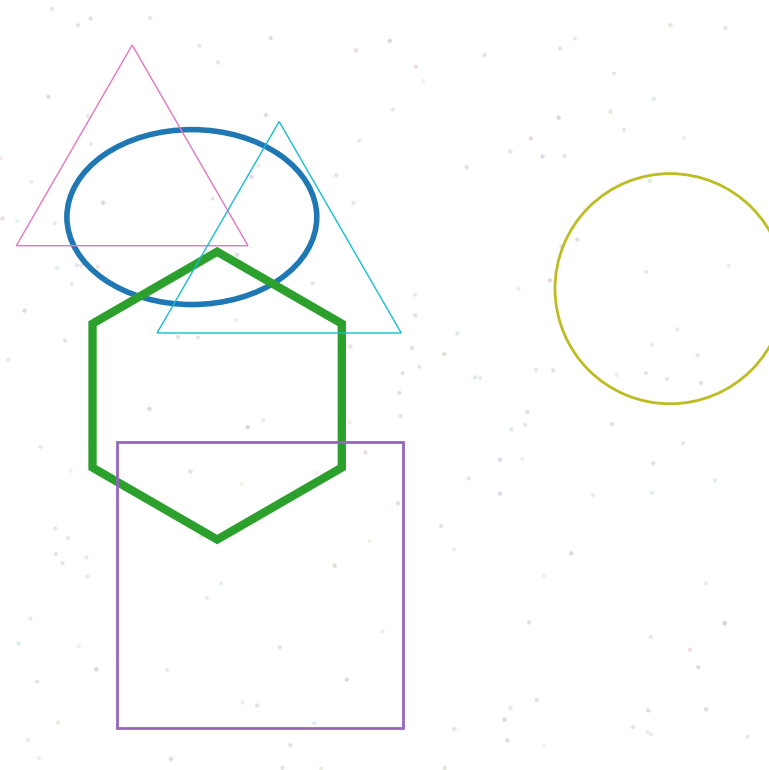[{"shape": "oval", "thickness": 2, "radius": 0.81, "center": [0.249, 0.718]}, {"shape": "hexagon", "thickness": 3, "radius": 0.93, "center": [0.282, 0.486]}, {"shape": "square", "thickness": 1, "radius": 0.93, "center": [0.338, 0.24]}, {"shape": "triangle", "thickness": 0.5, "radius": 0.87, "center": [0.172, 0.768]}, {"shape": "circle", "thickness": 1, "radius": 0.75, "center": [0.87, 0.625]}, {"shape": "triangle", "thickness": 0.5, "radius": 0.92, "center": [0.363, 0.659]}]